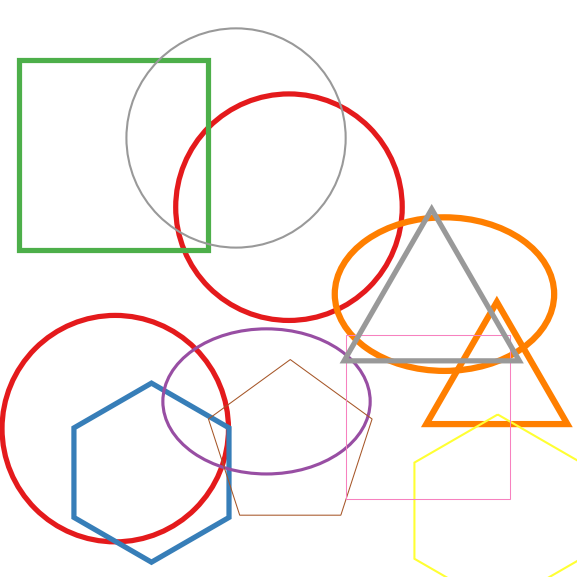[{"shape": "circle", "thickness": 2.5, "radius": 0.98, "center": [0.2, 0.257]}, {"shape": "circle", "thickness": 2.5, "radius": 0.98, "center": [0.5, 0.64]}, {"shape": "hexagon", "thickness": 2.5, "radius": 0.78, "center": [0.262, 0.181]}, {"shape": "square", "thickness": 2.5, "radius": 0.82, "center": [0.196, 0.731]}, {"shape": "oval", "thickness": 1.5, "radius": 0.9, "center": [0.462, 0.304]}, {"shape": "triangle", "thickness": 3, "radius": 0.7, "center": [0.86, 0.335]}, {"shape": "oval", "thickness": 3, "radius": 0.95, "center": [0.77, 0.49]}, {"shape": "hexagon", "thickness": 1, "radius": 0.83, "center": [0.862, 0.115]}, {"shape": "pentagon", "thickness": 0.5, "radius": 0.74, "center": [0.503, 0.228]}, {"shape": "square", "thickness": 0.5, "radius": 0.71, "center": [0.742, 0.278]}, {"shape": "circle", "thickness": 1, "radius": 0.95, "center": [0.409, 0.76]}, {"shape": "triangle", "thickness": 2.5, "radius": 0.88, "center": [0.748, 0.462]}]